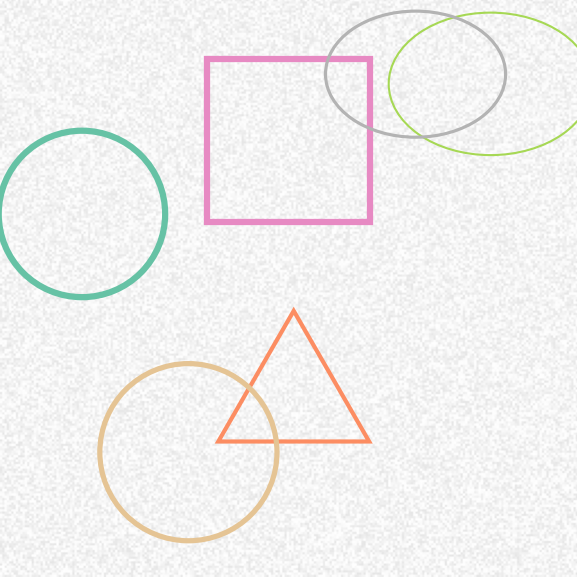[{"shape": "circle", "thickness": 3, "radius": 0.72, "center": [0.142, 0.629]}, {"shape": "triangle", "thickness": 2, "radius": 0.75, "center": [0.509, 0.31]}, {"shape": "square", "thickness": 3, "radius": 0.7, "center": [0.5, 0.756]}, {"shape": "oval", "thickness": 1, "radius": 0.88, "center": [0.849, 0.854]}, {"shape": "circle", "thickness": 2.5, "radius": 0.77, "center": [0.326, 0.216]}, {"shape": "oval", "thickness": 1.5, "radius": 0.78, "center": [0.72, 0.871]}]